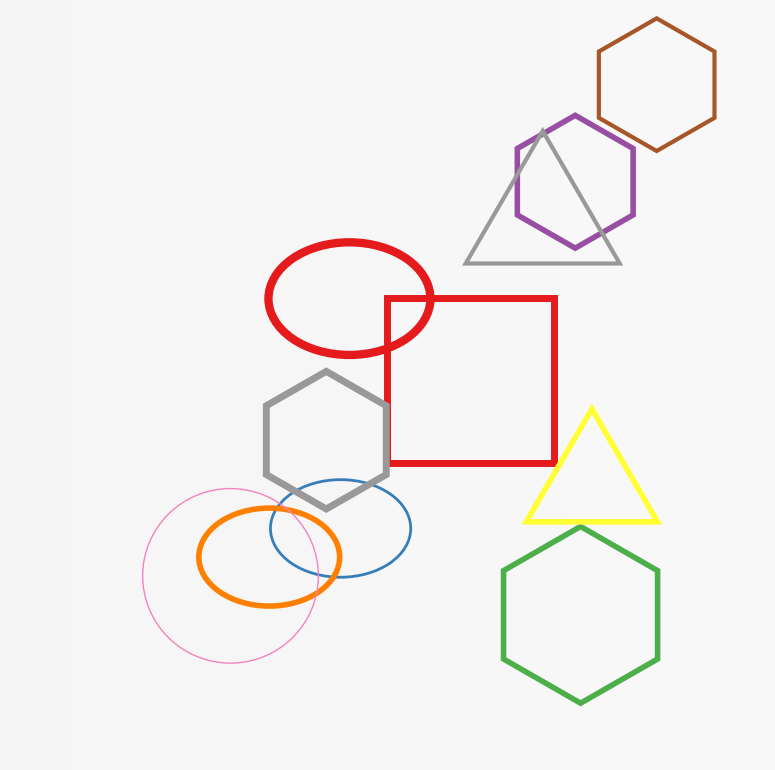[{"shape": "square", "thickness": 2.5, "radius": 0.54, "center": [0.607, 0.506]}, {"shape": "oval", "thickness": 3, "radius": 0.52, "center": [0.451, 0.612]}, {"shape": "oval", "thickness": 1, "radius": 0.45, "center": [0.439, 0.314]}, {"shape": "hexagon", "thickness": 2, "radius": 0.57, "center": [0.749, 0.202]}, {"shape": "hexagon", "thickness": 2, "radius": 0.43, "center": [0.742, 0.764]}, {"shape": "oval", "thickness": 2, "radius": 0.45, "center": [0.347, 0.277]}, {"shape": "triangle", "thickness": 2, "radius": 0.49, "center": [0.764, 0.371]}, {"shape": "hexagon", "thickness": 1.5, "radius": 0.43, "center": [0.847, 0.89]}, {"shape": "circle", "thickness": 0.5, "radius": 0.57, "center": [0.297, 0.252]}, {"shape": "triangle", "thickness": 1.5, "radius": 0.57, "center": [0.7, 0.715]}, {"shape": "hexagon", "thickness": 2.5, "radius": 0.45, "center": [0.421, 0.428]}]